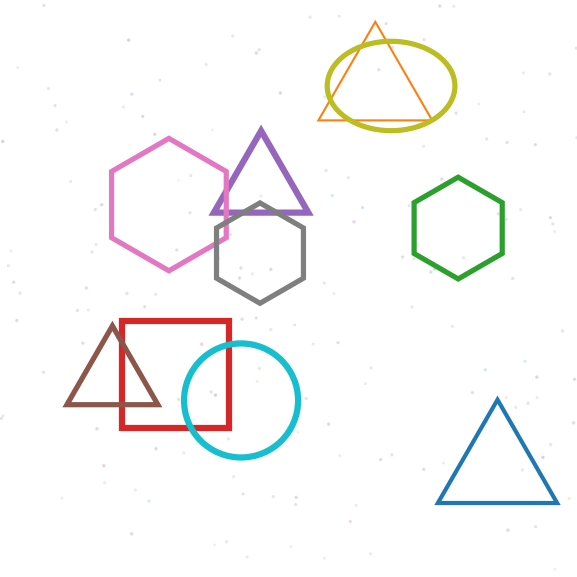[{"shape": "triangle", "thickness": 2, "radius": 0.6, "center": [0.861, 0.188]}, {"shape": "triangle", "thickness": 1, "radius": 0.57, "center": [0.65, 0.848]}, {"shape": "hexagon", "thickness": 2.5, "radius": 0.44, "center": [0.793, 0.604]}, {"shape": "square", "thickness": 3, "radius": 0.46, "center": [0.304, 0.351]}, {"shape": "triangle", "thickness": 3, "radius": 0.47, "center": [0.452, 0.678]}, {"shape": "triangle", "thickness": 2.5, "radius": 0.45, "center": [0.195, 0.344]}, {"shape": "hexagon", "thickness": 2.5, "radius": 0.57, "center": [0.292, 0.645]}, {"shape": "hexagon", "thickness": 2.5, "radius": 0.43, "center": [0.45, 0.561]}, {"shape": "oval", "thickness": 2.5, "radius": 0.55, "center": [0.677, 0.85]}, {"shape": "circle", "thickness": 3, "radius": 0.49, "center": [0.417, 0.306]}]